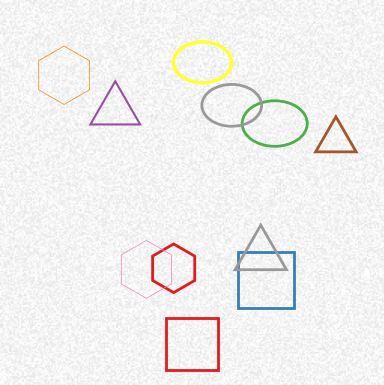[{"shape": "square", "thickness": 2, "radius": 0.34, "center": [0.498, 0.106]}, {"shape": "hexagon", "thickness": 2, "radius": 0.32, "center": [0.451, 0.303]}, {"shape": "square", "thickness": 2, "radius": 0.36, "center": [0.691, 0.272]}, {"shape": "oval", "thickness": 2, "radius": 0.42, "center": [0.714, 0.679]}, {"shape": "triangle", "thickness": 1.5, "radius": 0.37, "center": [0.299, 0.714]}, {"shape": "hexagon", "thickness": 0.5, "radius": 0.38, "center": [0.166, 0.804]}, {"shape": "oval", "thickness": 2.5, "radius": 0.38, "center": [0.526, 0.838]}, {"shape": "triangle", "thickness": 2, "radius": 0.3, "center": [0.872, 0.636]}, {"shape": "hexagon", "thickness": 0.5, "radius": 0.38, "center": [0.38, 0.3]}, {"shape": "triangle", "thickness": 2, "radius": 0.39, "center": [0.677, 0.338]}, {"shape": "oval", "thickness": 2, "radius": 0.39, "center": [0.602, 0.726]}]